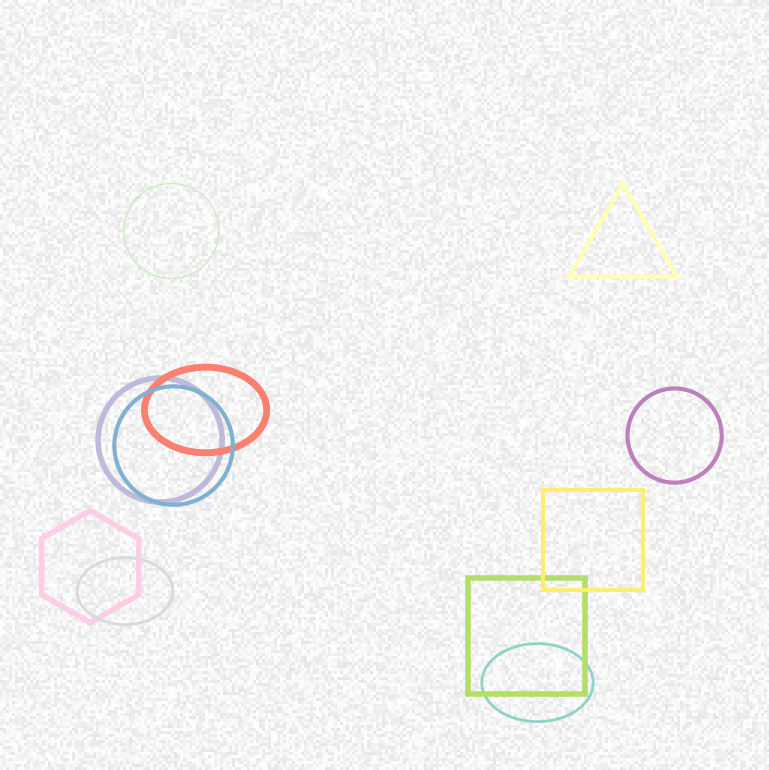[{"shape": "oval", "thickness": 1, "radius": 0.36, "center": [0.698, 0.113]}, {"shape": "triangle", "thickness": 1.5, "radius": 0.4, "center": [0.809, 0.681]}, {"shape": "circle", "thickness": 2, "radius": 0.4, "center": [0.208, 0.429]}, {"shape": "oval", "thickness": 2.5, "radius": 0.4, "center": [0.267, 0.468]}, {"shape": "circle", "thickness": 1.5, "radius": 0.38, "center": [0.225, 0.421]}, {"shape": "square", "thickness": 2, "radius": 0.38, "center": [0.683, 0.174]}, {"shape": "hexagon", "thickness": 2, "radius": 0.36, "center": [0.117, 0.264]}, {"shape": "oval", "thickness": 1, "radius": 0.31, "center": [0.162, 0.232]}, {"shape": "circle", "thickness": 1.5, "radius": 0.31, "center": [0.876, 0.434]}, {"shape": "circle", "thickness": 0.5, "radius": 0.31, "center": [0.223, 0.7]}, {"shape": "square", "thickness": 1.5, "radius": 0.33, "center": [0.77, 0.299]}]